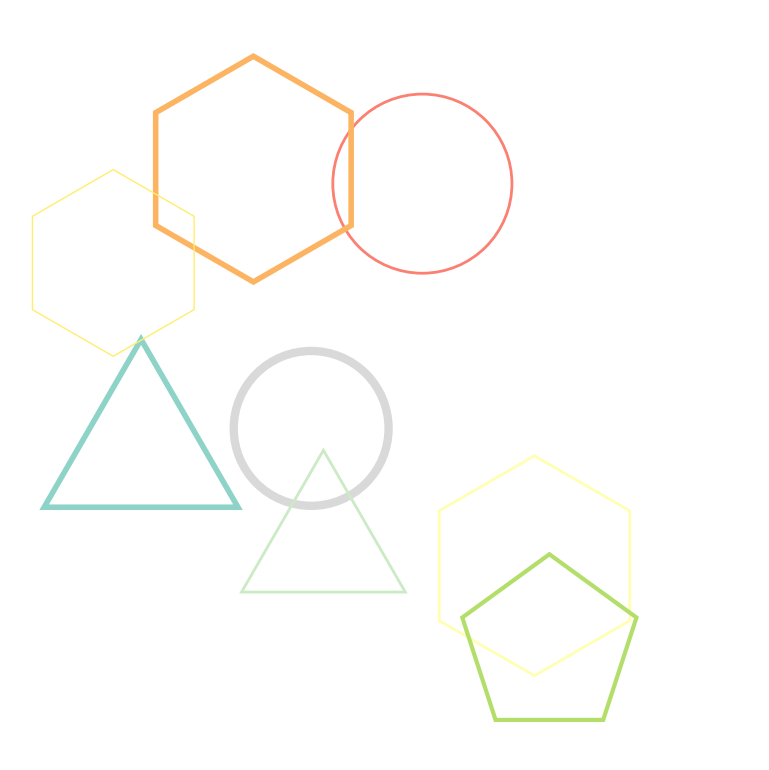[{"shape": "triangle", "thickness": 2, "radius": 0.73, "center": [0.183, 0.414]}, {"shape": "hexagon", "thickness": 1, "radius": 0.71, "center": [0.694, 0.265]}, {"shape": "circle", "thickness": 1, "radius": 0.58, "center": [0.549, 0.761]}, {"shape": "hexagon", "thickness": 2, "radius": 0.73, "center": [0.329, 0.78]}, {"shape": "pentagon", "thickness": 1.5, "radius": 0.59, "center": [0.713, 0.161]}, {"shape": "circle", "thickness": 3, "radius": 0.5, "center": [0.404, 0.444]}, {"shape": "triangle", "thickness": 1, "radius": 0.61, "center": [0.42, 0.292]}, {"shape": "hexagon", "thickness": 0.5, "radius": 0.61, "center": [0.147, 0.658]}]